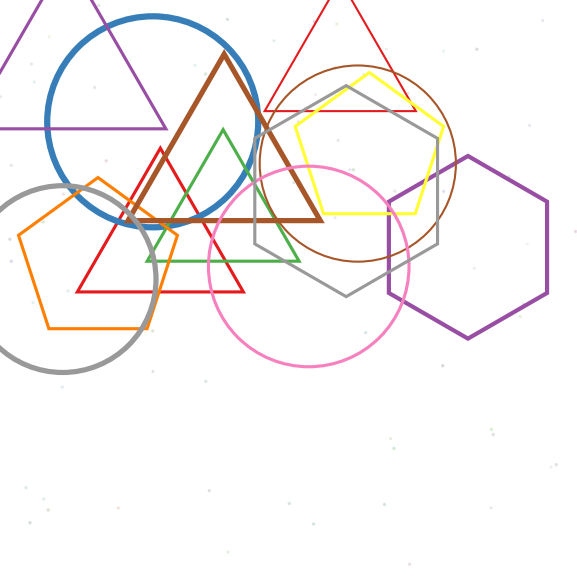[{"shape": "triangle", "thickness": 1.5, "radius": 0.83, "center": [0.278, 0.577]}, {"shape": "triangle", "thickness": 1, "radius": 0.76, "center": [0.589, 0.882]}, {"shape": "circle", "thickness": 3, "radius": 0.91, "center": [0.264, 0.788]}, {"shape": "triangle", "thickness": 1.5, "radius": 0.76, "center": [0.386, 0.623]}, {"shape": "hexagon", "thickness": 2, "radius": 0.79, "center": [0.81, 0.571]}, {"shape": "triangle", "thickness": 1.5, "radius": 0.99, "center": [0.115, 0.875]}, {"shape": "pentagon", "thickness": 1.5, "radius": 0.72, "center": [0.17, 0.547]}, {"shape": "pentagon", "thickness": 1.5, "radius": 0.68, "center": [0.64, 0.738]}, {"shape": "circle", "thickness": 1, "radius": 0.85, "center": [0.62, 0.716]}, {"shape": "triangle", "thickness": 2.5, "radius": 0.96, "center": [0.388, 0.713]}, {"shape": "circle", "thickness": 1.5, "radius": 0.87, "center": [0.535, 0.538]}, {"shape": "circle", "thickness": 2.5, "radius": 0.81, "center": [0.108, 0.516]}, {"shape": "hexagon", "thickness": 1.5, "radius": 0.91, "center": [0.599, 0.668]}]